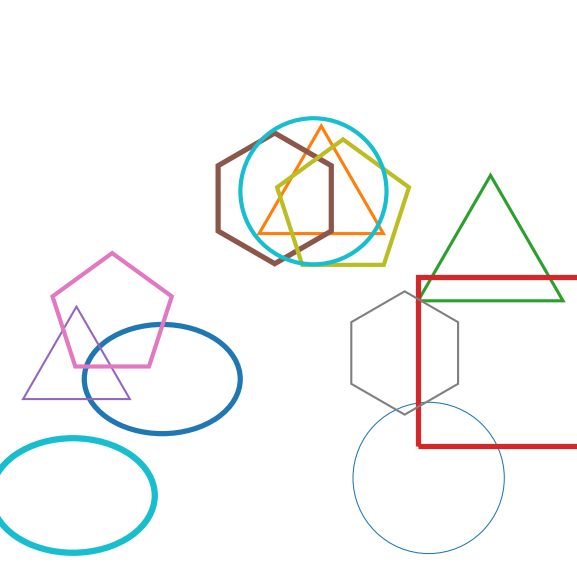[{"shape": "circle", "thickness": 0.5, "radius": 0.65, "center": [0.742, 0.172]}, {"shape": "oval", "thickness": 2.5, "radius": 0.68, "center": [0.281, 0.343]}, {"shape": "triangle", "thickness": 1.5, "radius": 0.62, "center": [0.556, 0.657]}, {"shape": "triangle", "thickness": 1.5, "radius": 0.72, "center": [0.849, 0.551]}, {"shape": "square", "thickness": 2.5, "radius": 0.73, "center": [0.87, 0.373]}, {"shape": "triangle", "thickness": 1, "radius": 0.53, "center": [0.132, 0.361]}, {"shape": "hexagon", "thickness": 2.5, "radius": 0.57, "center": [0.476, 0.656]}, {"shape": "pentagon", "thickness": 2, "radius": 0.54, "center": [0.194, 0.452]}, {"shape": "hexagon", "thickness": 1, "radius": 0.53, "center": [0.701, 0.388]}, {"shape": "pentagon", "thickness": 2, "radius": 0.6, "center": [0.594, 0.638]}, {"shape": "oval", "thickness": 3, "radius": 0.71, "center": [0.126, 0.141]}, {"shape": "circle", "thickness": 2, "radius": 0.63, "center": [0.543, 0.668]}]